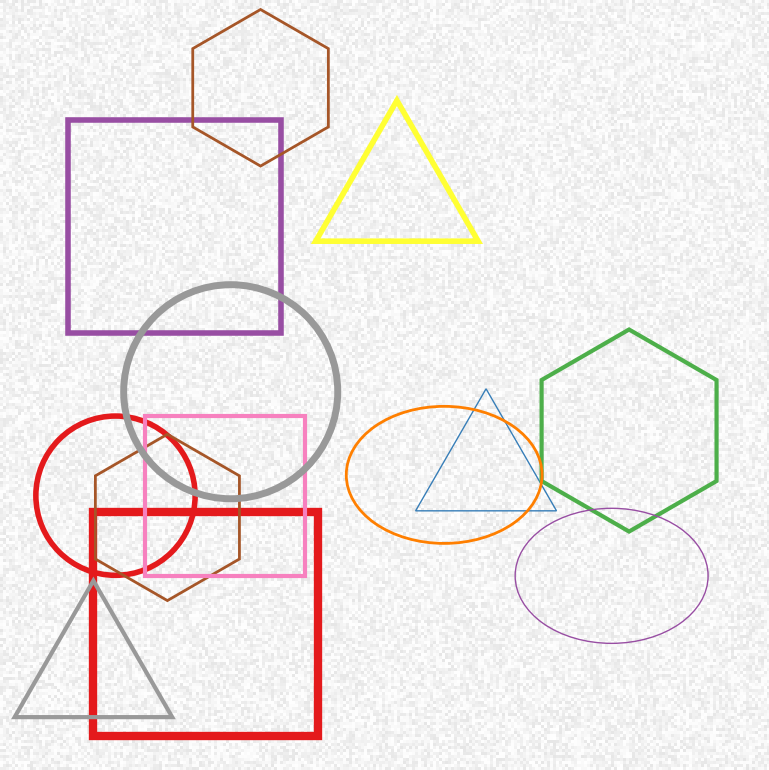[{"shape": "circle", "thickness": 2, "radius": 0.52, "center": [0.15, 0.356]}, {"shape": "square", "thickness": 3, "radius": 0.73, "center": [0.267, 0.19]}, {"shape": "triangle", "thickness": 0.5, "radius": 0.53, "center": [0.631, 0.389]}, {"shape": "hexagon", "thickness": 1.5, "radius": 0.66, "center": [0.817, 0.441]}, {"shape": "square", "thickness": 2, "radius": 0.69, "center": [0.227, 0.706]}, {"shape": "oval", "thickness": 0.5, "radius": 0.63, "center": [0.794, 0.252]}, {"shape": "oval", "thickness": 1, "radius": 0.64, "center": [0.577, 0.383]}, {"shape": "triangle", "thickness": 2, "radius": 0.61, "center": [0.516, 0.748]}, {"shape": "hexagon", "thickness": 1, "radius": 0.51, "center": [0.338, 0.886]}, {"shape": "hexagon", "thickness": 1, "radius": 0.54, "center": [0.217, 0.328]}, {"shape": "square", "thickness": 1.5, "radius": 0.52, "center": [0.292, 0.355]}, {"shape": "triangle", "thickness": 1.5, "radius": 0.59, "center": [0.121, 0.128]}, {"shape": "circle", "thickness": 2.5, "radius": 0.7, "center": [0.3, 0.491]}]